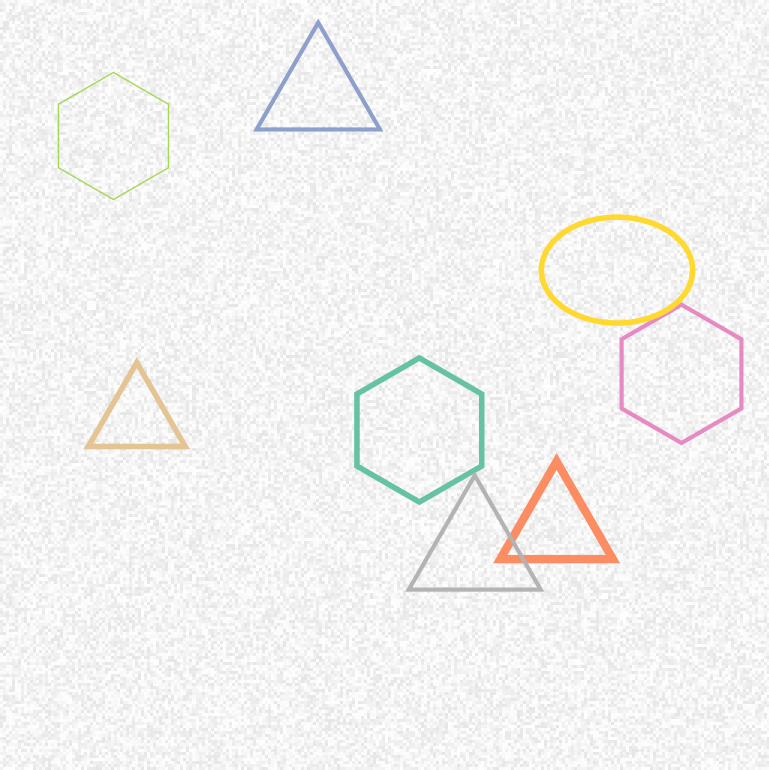[{"shape": "hexagon", "thickness": 2, "radius": 0.47, "center": [0.545, 0.442]}, {"shape": "triangle", "thickness": 3, "radius": 0.42, "center": [0.723, 0.316]}, {"shape": "triangle", "thickness": 1.5, "radius": 0.46, "center": [0.413, 0.878]}, {"shape": "hexagon", "thickness": 1.5, "radius": 0.45, "center": [0.885, 0.514]}, {"shape": "hexagon", "thickness": 0.5, "radius": 0.41, "center": [0.147, 0.823]}, {"shape": "oval", "thickness": 2, "radius": 0.49, "center": [0.801, 0.649]}, {"shape": "triangle", "thickness": 2, "radius": 0.36, "center": [0.178, 0.456]}, {"shape": "triangle", "thickness": 1.5, "radius": 0.49, "center": [0.617, 0.284]}]